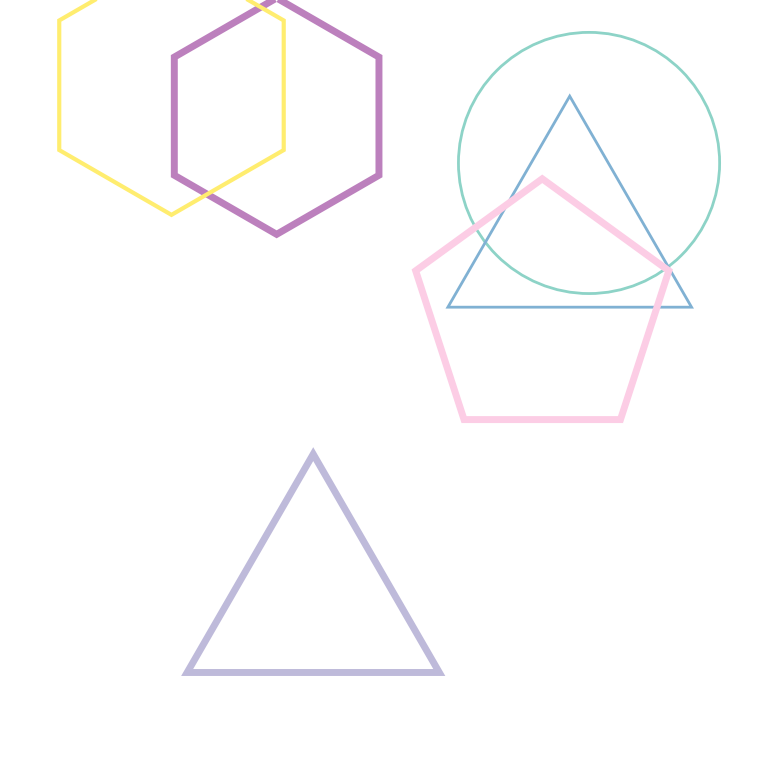[{"shape": "circle", "thickness": 1, "radius": 0.85, "center": [0.765, 0.788]}, {"shape": "triangle", "thickness": 2.5, "radius": 0.95, "center": [0.407, 0.221]}, {"shape": "triangle", "thickness": 1, "radius": 0.91, "center": [0.74, 0.692]}, {"shape": "pentagon", "thickness": 2.5, "radius": 0.86, "center": [0.704, 0.595]}, {"shape": "hexagon", "thickness": 2.5, "radius": 0.77, "center": [0.359, 0.849]}, {"shape": "hexagon", "thickness": 1.5, "radius": 0.84, "center": [0.223, 0.889]}]